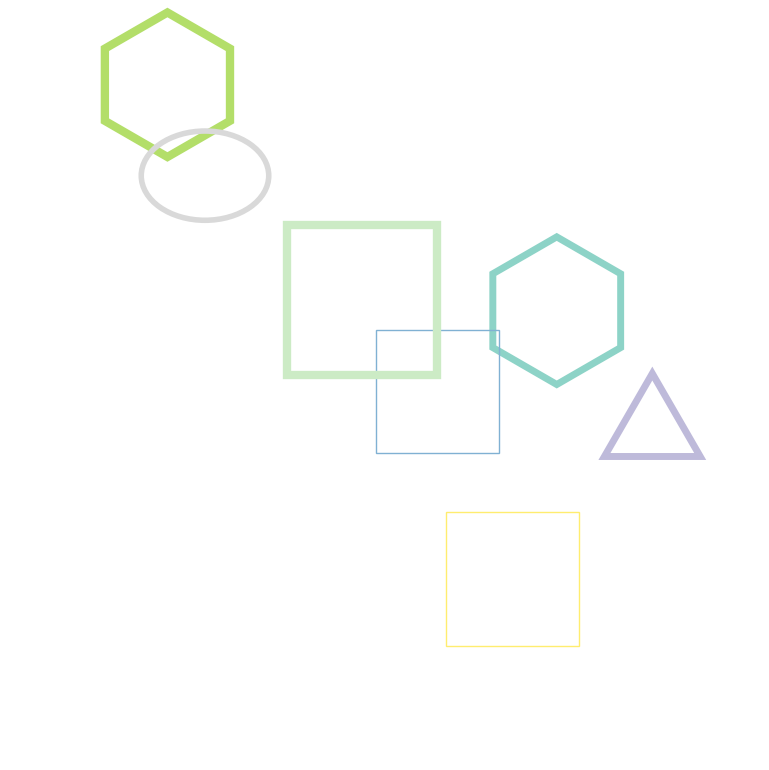[{"shape": "hexagon", "thickness": 2.5, "radius": 0.48, "center": [0.723, 0.597]}, {"shape": "triangle", "thickness": 2.5, "radius": 0.36, "center": [0.847, 0.443]}, {"shape": "square", "thickness": 0.5, "radius": 0.4, "center": [0.568, 0.491]}, {"shape": "hexagon", "thickness": 3, "radius": 0.47, "center": [0.217, 0.89]}, {"shape": "oval", "thickness": 2, "radius": 0.41, "center": [0.266, 0.772]}, {"shape": "square", "thickness": 3, "radius": 0.49, "center": [0.47, 0.611]}, {"shape": "square", "thickness": 0.5, "radius": 0.43, "center": [0.666, 0.248]}]